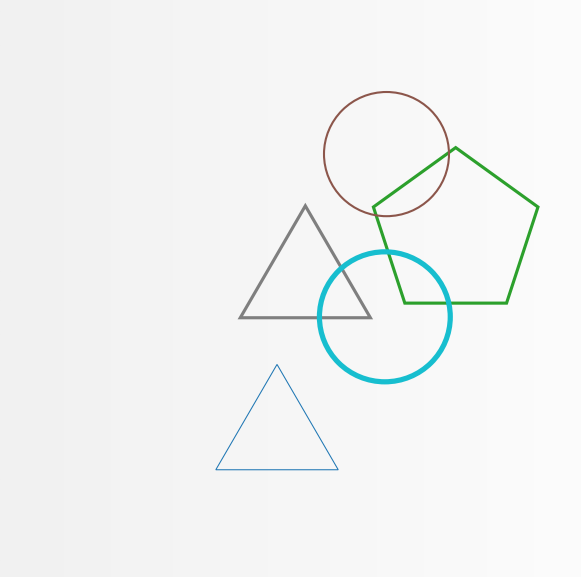[{"shape": "triangle", "thickness": 0.5, "radius": 0.61, "center": [0.477, 0.246]}, {"shape": "pentagon", "thickness": 1.5, "radius": 0.74, "center": [0.784, 0.595]}, {"shape": "circle", "thickness": 1, "radius": 0.54, "center": [0.665, 0.732]}, {"shape": "triangle", "thickness": 1.5, "radius": 0.65, "center": [0.525, 0.514]}, {"shape": "circle", "thickness": 2.5, "radius": 0.56, "center": [0.662, 0.451]}]